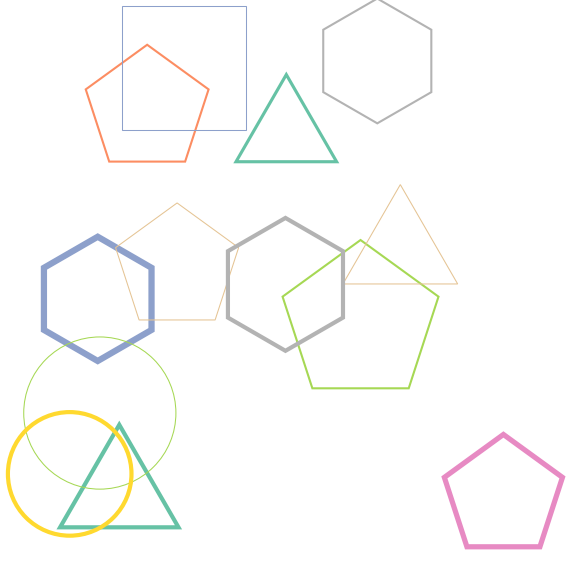[{"shape": "triangle", "thickness": 2, "radius": 0.59, "center": [0.207, 0.145]}, {"shape": "triangle", "thickness": 1.5, "radius": 0.5, "center": [0.496, 0.769]}, {"shape": "pentagon", "thickness": 1, "radius": 0.56, "center": [0.255, 0.81]}, {"shape": "square", "thickness": 0.5, "radius": 0.54, "center": [0.318, 0.882]}, {"shape": "hexagon", "thickness": 3, "radius": 0.54, "center": [0.169, 0.482]}, {"shape": "pentagon", "thickness": 2.5, "radius": 0.54, "center": [0.872, 0.139]}, {"shape": "pentagon", "thickness": 1, "radius": 0.71, "center": [0.624, 0.442]}, {"shape": "circle", "thickness": 0.5, "radius": 0.66, "center": [0.173, 0.284]}, {"shape": "circle", "thickness": 2, "radius": 0.53, "center": [0.121, 0.179]}, {"shape": "pentagon", "thickness": 0.5, "radius": 0.56, "center": [0.307, 0.536]}, {"shape": "triangle", "thickness": 0.5, "radius": 0.57, "center": [0.693, 0.565]}, {"shape": "hexagon", "thickness": 1, "radius": 0.54, "center": [0.653, 0.894]}, {"shape": "hexagon", "thickness": 2, "radius": 0.58, "center": [0.494, 0.507]}]